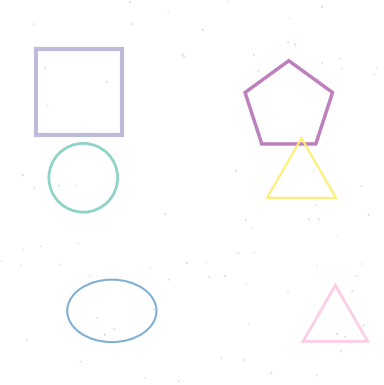[{"shape": "circle", "thickness": 2, "radius": 0.45, "center": [0.216, 0.538]}, {"shape": "square", "thickness": 3, "radius": 0.56, "center": [0.206, 0.761]}, {"shape": "oval", "thickness": 1.5, "radius": 0.58, "center": [0.291, 0.193]}, {"shape": "triangle", "thickness": 2, "radius": 0.49, "center": [0.871, 0.162]}, {"shape": "pentagon", "thickness": 2.5, "radius": 0.6, "center": [0.75, 0.723]}, {"shape": "triangle", "thickness": 1.5, "radius": 0.52, "center": [0.783, 0.538]}]